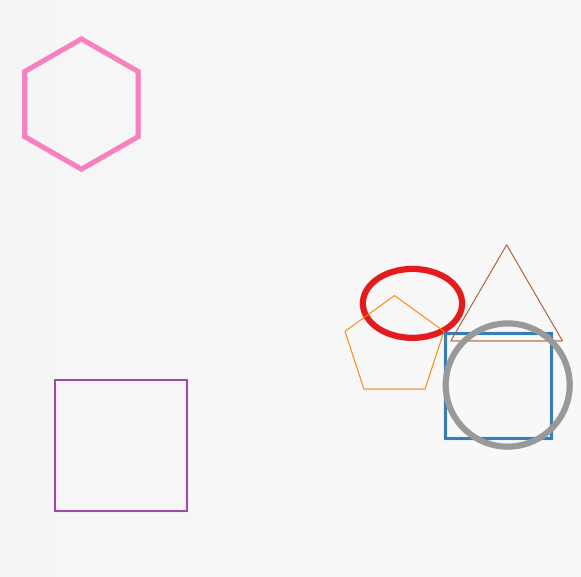[{"shape": "oval", "thickness": 3, "radius": 0.43, "center": [0.71, 0.474]}, {"shape": "square", "thickness": 1.5, "radius": 0.46, "center": [0.857, 0.331]}, {"shape": "square", "thickness": 1, "radius": 0.57, "center": [0.209, 0.228]}, {"shape": "pentagon", "thickness": 0.5, "radius": 0.45, "center": [0.679, 0.398]}, {"shape": "triangle", "thickness": 0.5, "radius": 0.55, "center": [0.872, 0.464]}, {"shape": "hexagon", "thickness": 2.5, "radius": 0.56, "center": [0.14, 0.819]}, {"shape": "circle", "thickness": 3, "radius": 0.53, "center": [0.873, 0.332]}]